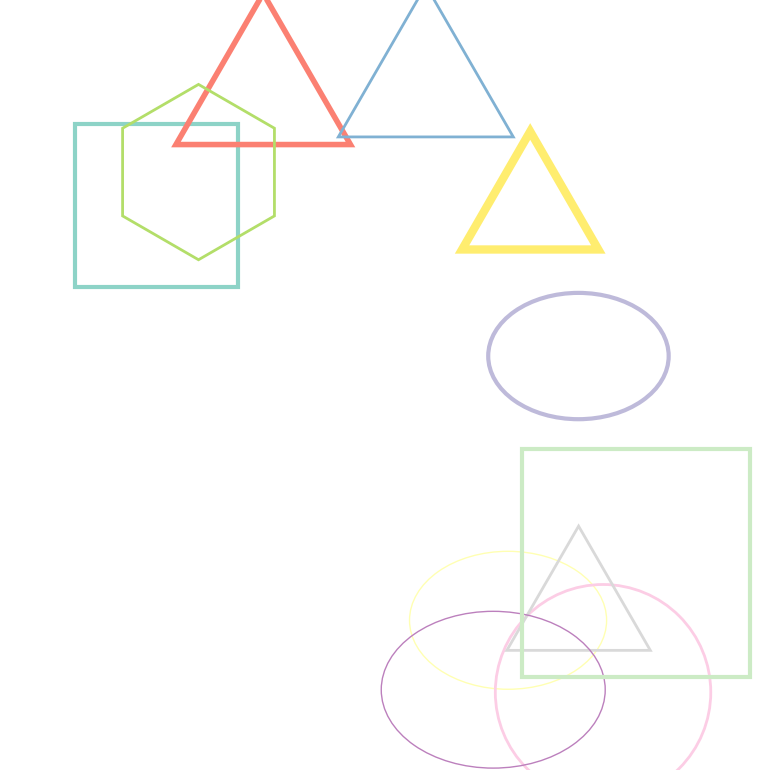[{"shape": "square", "thickness": 1.5, "radius": 0.53, "center": [0.203, 0.733]}, {"shape": "oval", "thickness": 0.5, "radius": 0.64, "center": [0.66, 0.194]}, {"shape": "oval", "thickness": 1.5, "radius": 0.59, "center": [0.751, 0.538]}, {"shape": "triangle", "thickness": 2, "radius": 0.65, "center": [0.342, 0.878]}, {"shape": "triangle", "thickness": 1, "radius": 0.66, "center": [0.553, 0.888]}, {"shape": "hexagon", "thickness": 1, "radius": 0.57, "center": [0.258, 0.777]}, {"shape": "circle", "thickness": 1, "radius": 0.7, "center": [0.783, 0.101]}, {"shape": "triangle", "thickness": 1, "radius": 0.54, "center": [0.751, 0.209]}, {"shape": "oval", "thickness": 0.5, "radius": 0.73, "center": [0.641, 0.104]}, {"shape": "square", "thickness": 1.5, "radius": 0.74, "center": [0.826, 0.269]}, {"shape": "triangle", "thickness": 3, "radius": 0.51, "center": [0.689, 0.727]}]